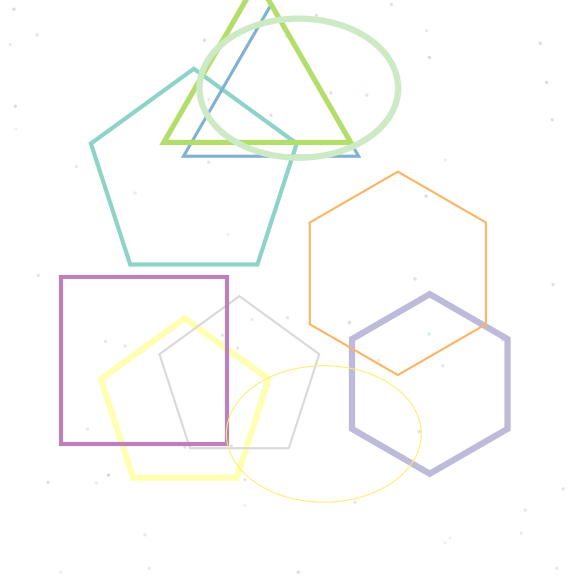[{"shape": "pentagon", "thickness": 2, "radius": 0.94, "center": [0.336, 0.693]}, {"shape": "pentagon", "thickness": 3, "radius": 0.76, "center": [0.32, 0.295]}, {"shape": "hexagon", "thickness": 3, "radius": 0.78, "center": [0.744, 0.334]}, {"shape": "triangle", "thickness": 1.5, "radius": 0.88, "center": [0.469, 0.816]}, {"shape": "hexagon", "thickness": 1, "radius": 0.88, "center": [0.689, 0.526]}, {"shape": "triangle", "thickness": 2.5, "radius": 0.93, "center": [0.446, 0.846]}, {"shape": "pentagon", "thickness": 1, "radius": 0.73, "center": [0.414, 0.341]}, {"shape": "square", "thickness": 2, "radius": 0.72, "center": [0.249, 0.375]}, {"shape": "oval", "thickness": 3, "radius": 0.86, "center": [0.517, 0.847]}, {"shape": "oval", "thickness": 0.5, "radius": 0.84, "center": [0.561, 0.248]}]